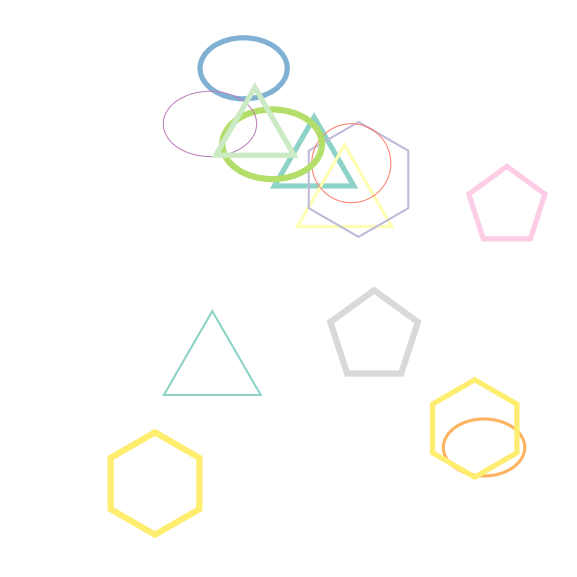[{"shape": "triangle", "thickness": 2.5, "radius": 0.4, "center": [0.544, 0.717]}, {"shape": "triangle", "thickness": 1, "radius": 0.48, "center": [0.368, 0.364]}, {"shape": "triangle", "thickness": 1.5, "radius": 0.47, "center": [0.597, 0.654]}, {"shape": "hexagon", "thickness": 1, "radius": 0.5, "center": [0.621, 0.688]}, {"shape": "circle", "thickness": 0.5, "radius": 0.34, "center": [0.608, 0.717]}, {"shape": "oval", "thickness": 2.5, "radius": 0.38, "center": [0.422, 0.881]}, {"shape": "oval", "thickness": 1.5, "radius": 0.35, "center": [0.838, 0.224]}, {"shape": "oval", "thickness": 3, "radius": 0.43, "center": [0.471, 0.749]}, {"shape": "pentagon", "thickness": 2.5, "radius": 0.35, "center": [0.878, 0.642]}, {"shape": "pentagon", "thickness": 3, "radius": 0.4, "center": [0.648, 0.417]}, {"shape": "oval", "thickness": 0.5, "radius": 0.4, "center": [0.364, 0.785]}, {"shape": "triangle", "thickness": 2.5, "radius": 0.39, "center": [0.441, 0.769]}, {"shape": "hexagon", "thickness": 2.5, "radius": 0.42, "center": [0.822, 0.257]}, {"shape": "hexagon", "thickness": 3, "radius": 0.44, "center": [0.268, 0.162]}]